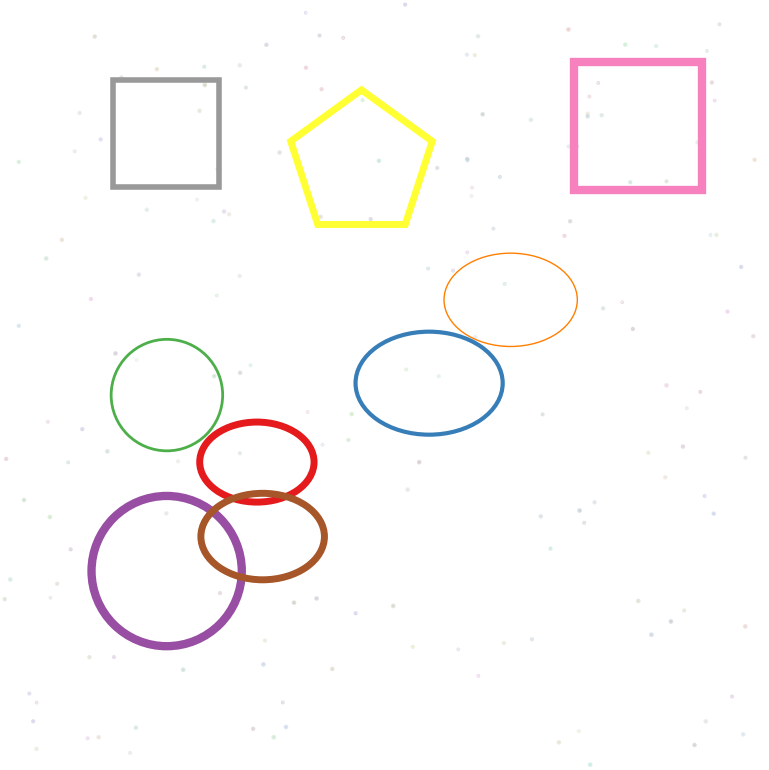[{"shape": "oval", "thickness": 2.5, "radius": 0.37, "center": [0.334, 0.4]}, {"shape": "oval", "thickness": 1.5, "radius": 0.48, "center": [0.557, 0.502]}, {"shape": "circle", "thickness": 1, "radius": 0.36, "center": [0.217, 0.487]}, {"shape": "circle", "thickness": 3, "radius": 0.49, "center": [0.216, 0.258]}, {"shape": "oval", "thickness": 0.5, "radius": 0.43, "center": [0.663, 0.611]}, {"shape": "pentagon", "thickness": 2.5, "radius": 0.48, "center": [0.469, 0.787]}, {"shape": "oval", "thickness": 2.5, "radius": 0.4, "center": [0.341, 0.303]}, {"shape": "square", "thickness": 3, "radius": 0.42, "center": [0.829, 0.837]}, {"shape": "square", "thickness": 2, "radius": 0.35, "center": [0.215, 0.826]}]